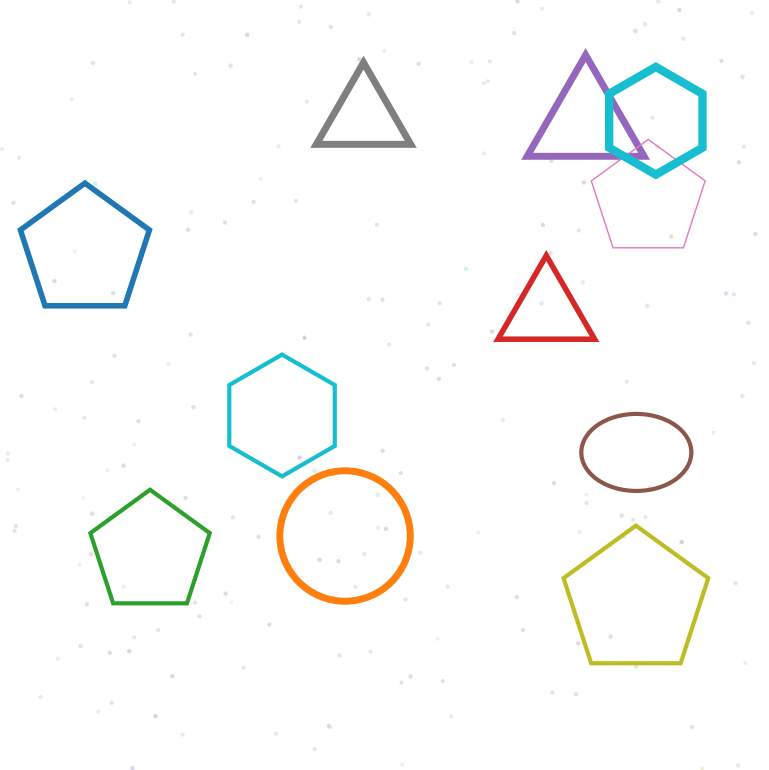[{"shape": "pentagon", "thickness": 2, "radius": 0.44, "center": [0.11, 0.674]}, {"shape": "circle", "thickness": 2.5, "radius": 0.42, "center": [0.448, 0.304]}, {"shape": "pentagon", "thickness": 1.5, "radius": 0.41, "center": [0.195, 0.282]}, {"shape": "triangle", "thickness": 2, "radius": 0.36, "center": [0.709, 0.596]}, {"shape": "triangle", "thickness": 2.5, "radius": 0.44, "center": [0.761, 0.841]}, {"shape": "oval", "thickness": 1.5, "radius": 0.36, "center": [0.826, 0.412]}, {"shape": "pentagon", "thickness": 0.5, "radius": 0.39, "center": [0.842, 0.741]}, {"shape": "triangle", "thickness": 2.5, "radius": 0.35, "center": [0.472, 0.848]}, {"shape": "pentagon", "thickness": 1.5, "radius": 0.49, "center": [0.826, 0.219]}, {"shape": "hexagon", "thickness": 1.5, "radius": 0.4, "center": [0.366, 0.46]}, {"shape": "hexagon", "thickness": 3, "radius": 0.35, "center": [0.852, 0.843]}]